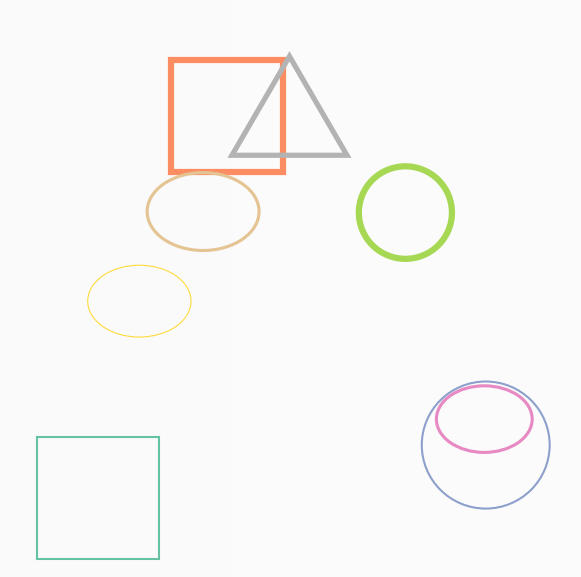[{"shape": "square", "thickness": 1, "radius": 0.52, "center": [0.168, 0.137]}, {"shape": "square", "thickness": 3, "radius": 0.48, "center": [0.39, 0.798]}, {"shape": "circle", "thickness": 1, "radius": 0.55, "center": [0.836, 0.229]}, {"shape": "oval", "thickness": 1.5, "radius": 0.41, "center": [0.833, 0.273]}, {"shape": "circle", "thickness": 3, "radius": 0.4, "center": [0.697, 0.631]}, {"shape": "oval", "thickness": 0.5, "radius": 0.44, "center": [0.24, 0.478]}, {"shape": "oval", "thickness": 1.5, "radius": 0.48, "center": [0.349, 0.633]}, {"shape": "triangle", "thickness": 2.5, "radius": 0.57, "center": [0.498, 0.787]}]